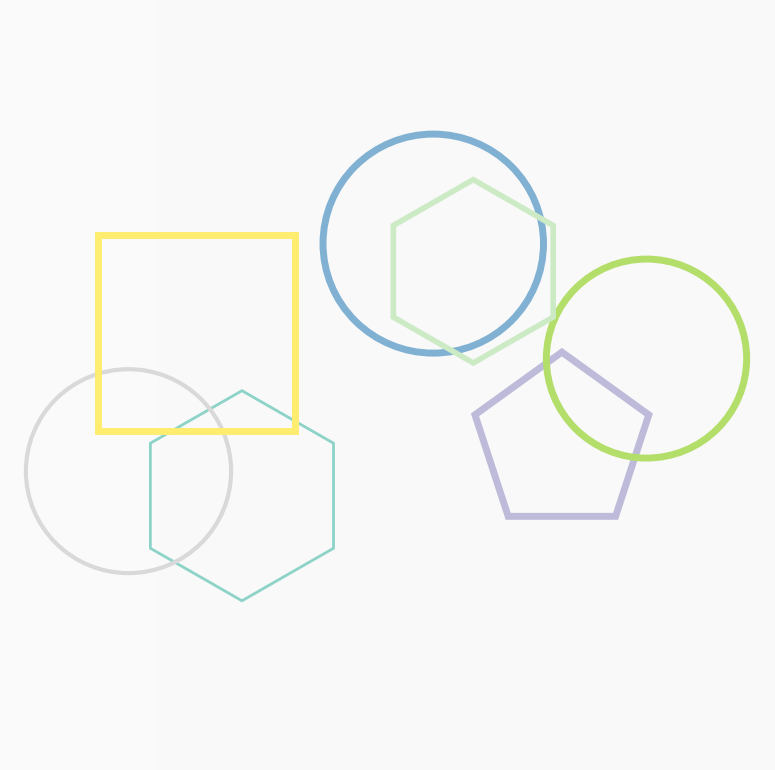[{"shape": "hexagon", "thickness": 1, "radius": 0.68, "center": [0.312, 0.356]}, {"shape": "pentagon", "thickness": 2.5, "radius": 0.59, "center": [0.725, 0.425]}, {"shape": "circle", "thickness": 2.5, "radius": 0.71, "center": [0.559, 0.684]}, {"shape": "circle", "thickness": 2.5, "radius": 0.65, "center": [0.834, 0.534]}, {"shape": "circle", "thickness": 1.5, "radius": 0.66, "center": [0.166, 0.388]}, {"shape": "hexagon", "thickness": 2, "radius": 0.6, "center": [0.611, 0.648]}, {"shape": "square", "thickness": 2.5, "radius": 0.64, "center": [0.254, 0.567]}]